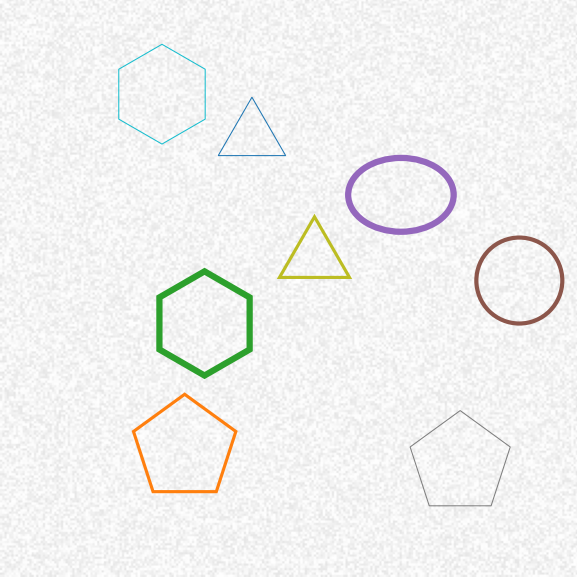[{"shape": "triangle", "thickness": 0.5, "radius": 0.34, "center": [0.436, 0.763]}, {"shape": "pentagon", "thickness": 1.5, "radius": 0.47, "center": [0.32, 0.223]}, {"shape": "hexagon", "thickness": 3, "radius": 0.45, "center": [0.354, 0.439]}, {"shape": "oval", "thickness": 3, "radius": 0.46, "center": [0.694, 0.662]}, {"shape": "circle", "thickness": 2, "radius": 0.37, "center": [0.899, 0.513]}, {"shape": "pentagon", "thickness": 0.5, "radius": 0.46, "center": [0.797, 0.197]}, {"shape": "triangle", "thickness": 1.5, "radius": 0.35, "center": [0.545, 0.554]}, {"shape": "hexagon", "thickness": 0.5, "radius": 0.43, "center": [0.28, 0.836]}]